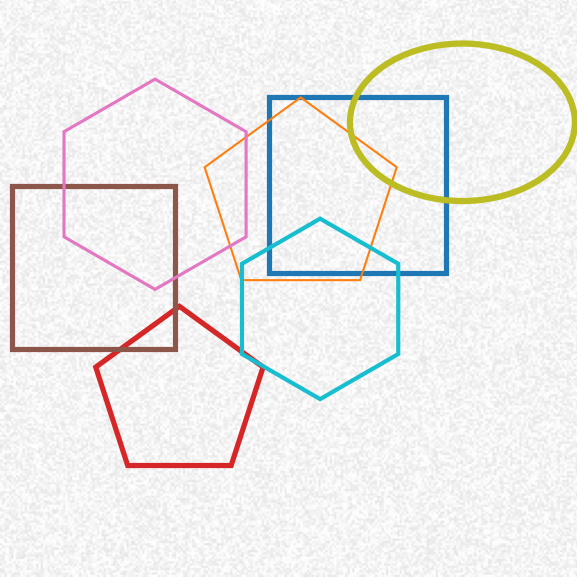[{"shape": "square", "thickness": 2.5, "radius": 0.77, "center": [0.62, 0.679]}, {"shape": "pentagon", "thickness": 1, "radius": 0.87, "center": [0.521, 0.656]}, {"shape": "pentagon", "thickness": 2.5, "radius": 0.76, "center": [0.311, 0.316]}, {"shape": "square", "thickness": 2.5, "radius": 0.71, "center": [0.162, 0.535]}, {"shape": "hexagon", "thickness": 1.5, "radius": 0.91, "center": [0.268, 0.68]}, {"shape": "oval", "thickness": 3, "radius": 0.97, "center": [0.801, 0.787]}, {"shape": "hexagon", "thickness": 2, "radius": 0.78, "center": [0.554, 0.464]}]